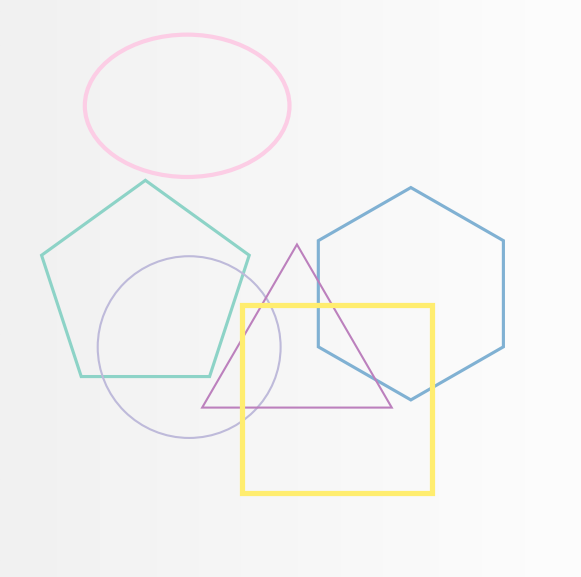[{"shape": "pentagon", "thickness": 1.5, "radius": 0.94, "center": [0.25, 0.499]}, {"shape": "circle", "thickness": 1, "radius": 0.79, "center": [0.325, 0.398]}, {"shape": "hexagon", "thickness": 1.5, "radius": 0.92, "center": [0.707, 0.49]}, {"shape": "oval", "thickness": 2, "radius": 0.88, "center": [0.322, 0.816]}, {"shape": "triangle", "thickness": 1, "radius": 0.94, "center": [0.511, 0.388]}, {"shape": "square", "thickness": 2.5, "radius": 0.82, "center": [0.579, 0.308]}]